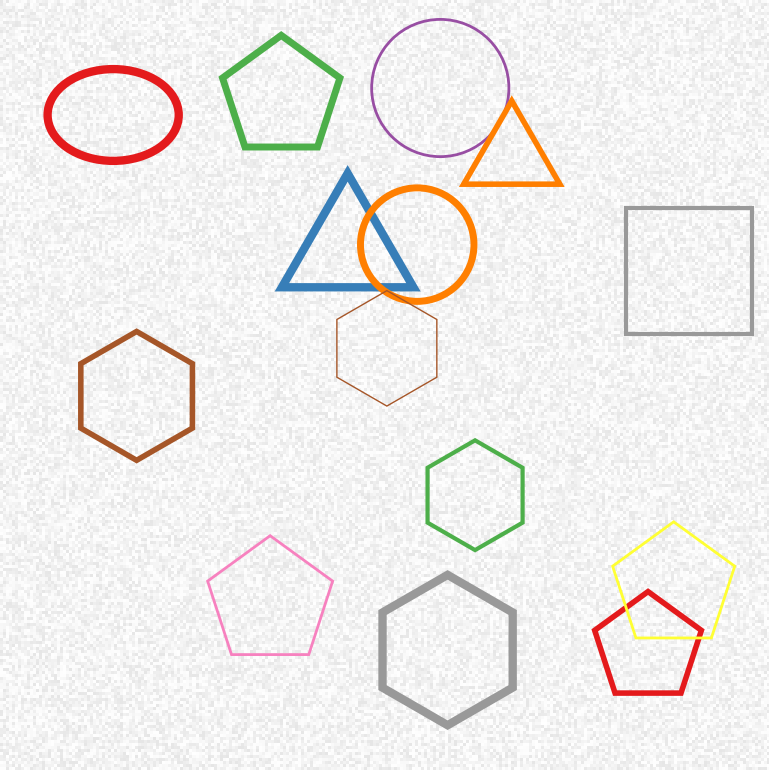[{"shape": "oval", "thickness": 3, "radius": 0.43, "center": [0.147, 0.851]}, {"shape": "pentagon", "thickness": 2, "radius": 0.36, "center": [0.842, 0.159]}, {"shape": "triangle", "thickness": 3, "radius": 0.49, "center": [0.452, 0.676]}, {"shape": "hexagon", "thickness": 1.5, "radius": 0.36, "center": [0.617, 0.357]}, {"shape": "pentagon", "thickness": 2.5, "radius": 0.4, "center": [0.365, 0.874]}, {"shape": "circle", "thickness": 1, "radius": 0.45, "center": [0.572, 0.886]}, {"shape": "triangle", "thickness": 2, "radius": 0.36, "center": [0.665, 0.797]}, {"shape": "circle", "thickness": 2.5, "radius": 0.37, "center": [0.542, 0.682]}, {"shape": "pentagon", "thickness": 1, "radius": 0.42, "center": [0.875, 0.239]}, {"shape": "hexagon", "thickness": 2, "radius": 0.42, "center": [0.177, 0.486]}, {"shape": "hexagon", "thickness": 0.5, "radius": 0.37, "center": [0.502, 0.548]}, {"shape": "pentagon", "thickness": 1, "radius": 0.43, "center": [0.351, 0.219]}, {"shape": "square", "thickness": 1.5, "radius": 0.41, "center": [0.895, 0.648]}, {"shape": "hexagon", "thickness": 3, "radius": 0.49, "center": [0.581, 0.156]}]